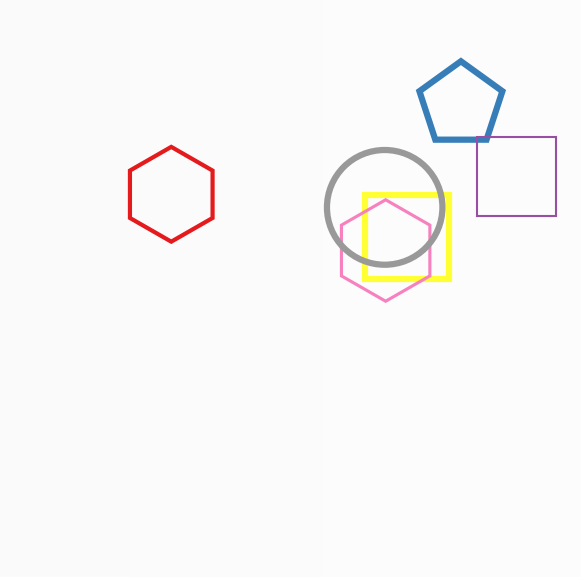[{"shape": "hexagon", "thickness": 2, "radius": 0.41, "center": [0.295, 0.663]}, {"shape": "pentagon", "thickness": 3, "radius": 0.38, "center": [0.793, 0.818]}, {"shape": "square", "thickness": 1, "radius": 0.34, "center": [0.889, 0.694]}, {"shape": "square", "thickness": 3, "radius": 0.36, "center": [0.7, 0.589]}, {"shape": "hexagon", "thickness": 1.5, "radius": 0.44, "center": [0.663, 0.565]}, {"shape": "circle", "thickness": 3, "radius": 0.5, "center": [0.662, 0.64]}]